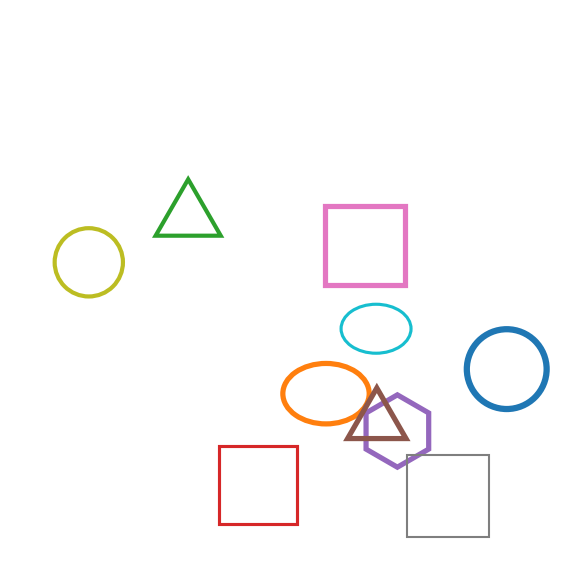[{"shape": "circle", "thickness": 3, "radius": 0.35, "center": [0.877, 0.36]}, {"shape": "oval", "thickness": 2.5, "radius": 0.37, "center": [0.565, 0.317]}, {"shape": "triangle", "thickness": 2, "radius": 0.33, "center": [0.326, 0.624]}, {"shape": "square", "thickness": 1.5, "radius": 0.34, "center": [0.447, 0.159]}, {"shape": "hexagon", "thickness": 2.5, "radius": 0.31, "center": [0.688, 0.253]}, {"shape": "triangle", "thickness": 2.5, "radius": 0.29, "center": [0.652, 0.269]}, {"shape": "square", "thickness": 2.5, "radius": 0.35, "center": [0.631, 0.574]}, {"shape": "square", "thickness": 1, "radius": 0.35, "center": [0.775, 0.14]}, {"shape": "circle", "thickness": 2, "radius": 0.3, "center": [0.154, 0.545]}, {"shape": "oval", "thickness": 1.5, "radius": 0.3, "center": [0.651, 0.43]}]